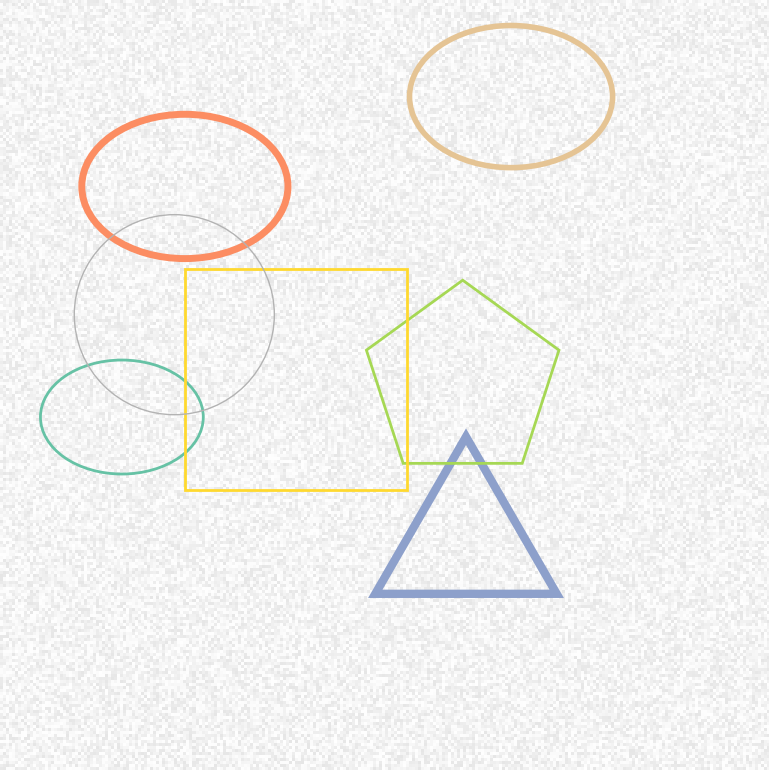[{"shape": "oval", "thickness": 1, "radius": 0.53, "center": [0.158, 0.458]}, {"shape": "oval", "thickness": 2.5, "radius": 0.67, "center": [0.24, 0.758]}, {"shape": "triangle", "thickness": 3, "radius": 0.68, "center": [0.605, 0.297]}, {"shape": "pentagon", "thickness": 1, "radius": 0.66, "center": [0.601, 0.505]}, {"shape": "square", "thickness": 1, "radius": 0.72, "center": [0.384, 0.507]}, {"shape": "oval", "thickness": 2, "radius": 0.66, "center": [0.664, 0.875]}, {"shape": "circle", "thickness": 0.5, "radius": 0.65, "center": [0.226, 0.591]}]